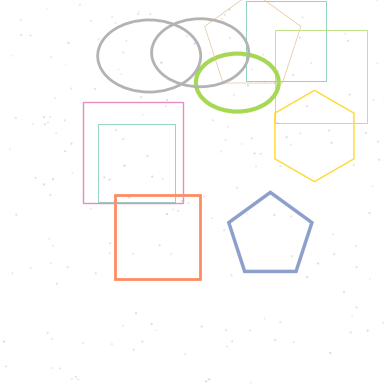[{"shape": "square", "thickness": 0.5, "radius": 0.52, "center": [0.743, 0.894]}, {"shape": "square", "thickness": 0.5, "radius": 0.51, "center": [0.355, 0.577]}, {"shape": "square", "thickness": 2, "radius": 0.55, "center": [0.409, 0.384]}, {"shape": "pentagon", "thickness": 2.5, "radius": 0.57, "center": [0.702, 0.387]}, {"shape": "square", "thickness": 1, "radius": 0.65, "center": [0.346, 0.604]}, {"shape": "oval", "thickness": 3, "radius": 0.54, "center": [0.616, 0.786]}, {"shape": "square", "thickness": 0.5, "radius": 0.6, "center": [0.833, 0.801]}, {"shape": "hexagon", "thickness": 1, "radius": 0.59, "center": [0.817, 0.647]}, {"shape": "pentagon", "thickness": 0.5, "radius": 0.66, "center": [0.656, 0.891]}, {"shape": "oval", "thickness": 2, "radius": 0.67, "center": [0.388, 0.855]}, {"shape": "oval", "thickness": 2, "radius": 0.63, "center": [0.52, 0.863]}]